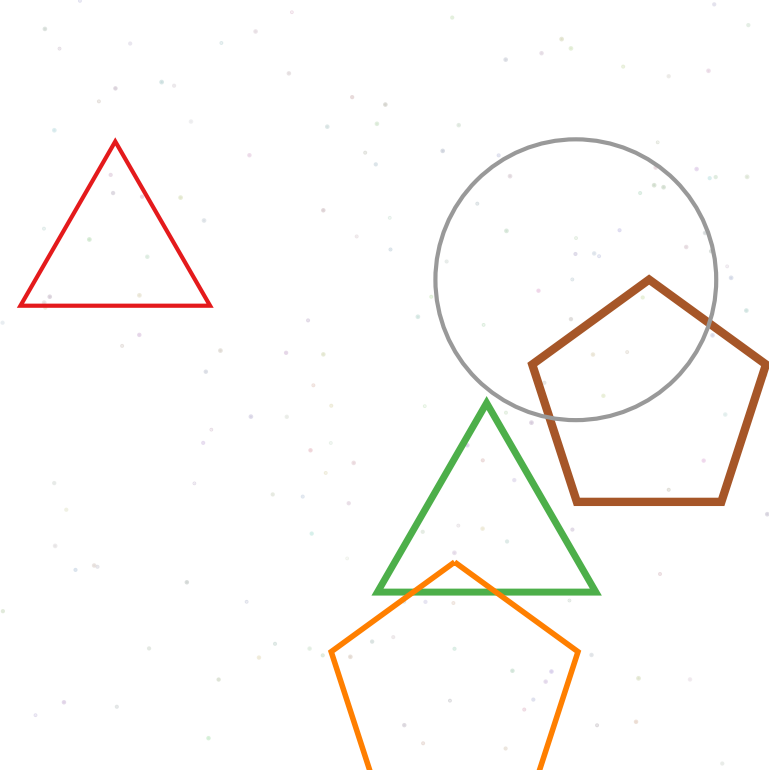[{"shape": "triangle", "thickness": 1.5, "radius": 0.71, "center": [0.15, 0.674]}, {"shape": "triangle", "thickness": 2.5, "radius": 0.82, "center": [0.632, 0.313]}, {"shape": "pentagon", "thickness": 2, "radius": 0.84, "center": [0.59, 0.102]}, {"shape": "pentagon", "thickness": 3, "radius": 0.8, "center": [0.843, 0.477]}, {"shape": "circle", "thickness": 1.5, "radius": 0.91, "center": [0.748, 0.637]}]